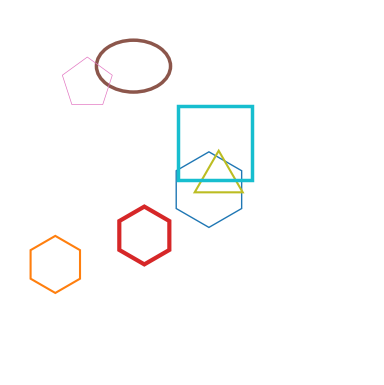[{"shape": "hexagon", "thickness": 1, "radius": 0.49, "center": [0.543, 0.507]}, {"shape": "hexagon", "thickness": 1.5, "radius": 0.37, "center": [0.144, 0.313]}, {"shape": "hexagon", "thickness": 3, "radius": 0.38, "center": [0.375, 0.388]}, {"shape": "oval", "thickness": 2.5, "radius": 0.48, "center": [0.347, 0.828]}, {"shape": "pentagon", "thickness": 0.5, "radius": 0.34, "center": [0.227, 0.784]}, {"shape": "triangle", "thickness": 1.5, "radius": 0.36, "center": [0.568, 0.536]}, {"shape": "square", "thickness": 2.5, "radius": 0.48, "center": [0.558, 0.628]}]